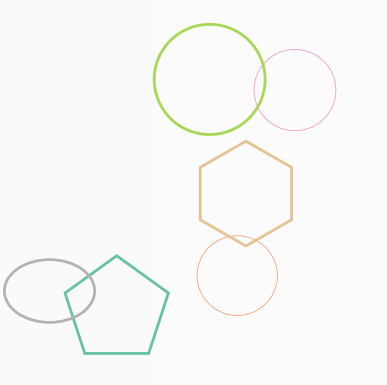[{"shape": "pentagon", "thickness": 2, "radius": 0.7, "center": [0.301, 0.196]}, {"shape": "circle", "thickness": 0.5, "radius": 0.52, "center": [0.612, 0.284]}, {"shape": "circle", "thickness": 0.5, "radius": 0.53, "center": [0.761, 0.766]}, {"shape": "circle", "thickness": 2, "radius": 0.72, "center": [0.541, 0.794]}, {"shape": "hexagon", "thickness": 2, "radius": 0.68, "center": [0.635, 0.497]}, {"shape": "oval", "thickness": 2, "radius": 0.58, "center": [0.128, 0.244]}]